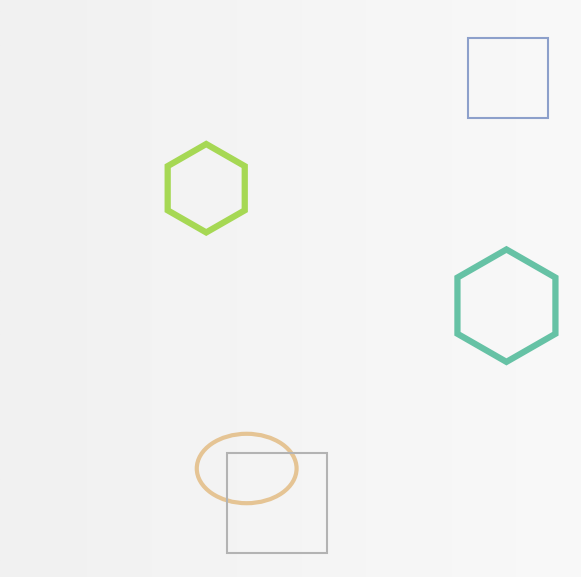[{"shape": "hexagon", "thickness": 3, "radius": 0.49, "center": [0.871, 0.47]}, {"shape": "square", "thickness": 1, "radius": 0.34, "center": [0.874, 0.864]}, {"shape": "hexagon", "thickness": 3, "radius": 0.38, "center": [0.355, 0.673]}, {"shape": "oval", "thickness": 2, "radius": 0.43, "center": [0.424, 0.188]}, {"shape": "square", "thickness": 1, "radius": 0.43, "center": [0.477, 0.129]}]